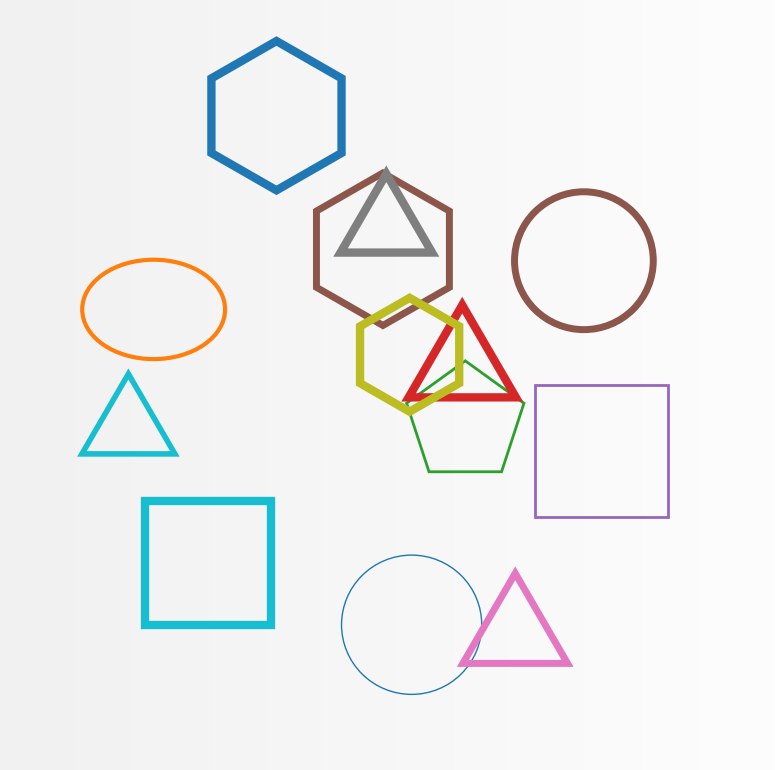[{"shape": "hexagon", "thickness": 3, "radius": 0.48, "center": [0.357, 0.85]}, {"shape": "circle", "thickness": 0.5, "radius": 0.45, "center": [0.531, 0.189]}, {"shape": "oval", "thickness": 1.5, "radius": 0.46, "center": [0.198, 0.598]}, {"shape": "pentagon", "thickness": 1, "radius": 0.4, "center": [0.6, 0.452]}, {"shape": "triangle", "thickness": 3, "radius": 0.4, "center": [0.596, 0.524]}, {"shape": "square", "thickness": 1, "radius": 0.43, "center": [0.777, 0.415]}, {"shape": "hexagon", "thickness": 2.5, "radius": 0.5, "center": [0.494, 0.676]}, {"shape": "circle", "thickness": 2.5, "radius": 0.45, "center": [0.753, 0.661]}, {"shape": "triangle", "thickness": 2.5, "radius": 0.39, "center": [0.665, 0.177]}, {"shape": "triangle", "thickness": 3, "radius": 0.34, "center": [0.498, 0.706]}, {"shape": "hexagon", "thickness": 3, "radius": 0.37, "center": [0.529, 0.539]}, {"shape": "square", "thickness": 3, "radius": 0.41, "center": [0.269, 0.269]}, {"shape": "triangle", "thickness": 2, "radius": 0.35, "center": [0.166, 0.445]}]